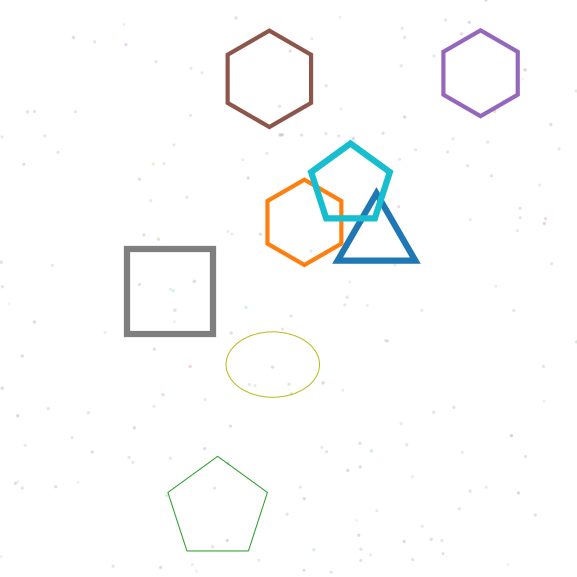[{"shape": "triangle", "thickness": 3, "radius": 0.39, "center": [0.652, 0.587]}, {"shape": "hexagon", "thickness": 2, "radius": 0.37, "center": [0.527, 0.614]}, {"shape": "pentagon", "thickness": 0.5, "radius": 0.45, "center": [0.377, 0.118]}, {"shape": "hexagon", "thickness": 2, "radius": 0.37, "center": [0.832, 0.872]}, {"shape": "hexagon", "thickness": 2, "radius": 0.42, "center": [0.466, 0.863]}, {"shape": "square", "thickness": 3, "radius": 0.37, "center": [0.295, 0.494]}, {"shape": "oval", "thickness": 0.5, "radius": 0.4, "center": [0.472, 0.368]}, {"shape": "pentagon", "thickness": 3, "radius": 0.36, "center": [0.607, 0.679]}]